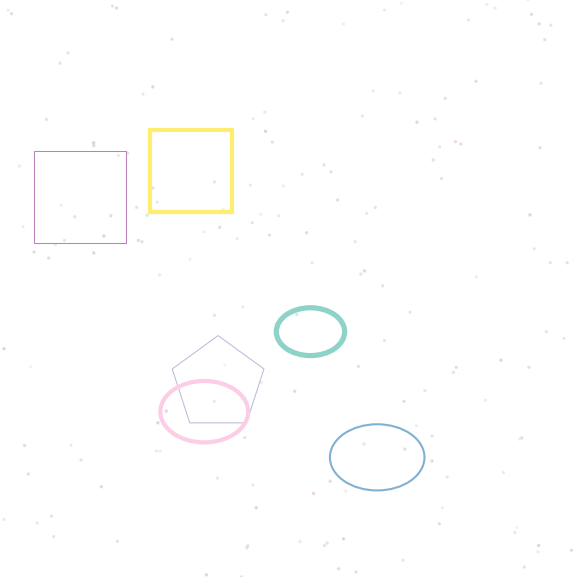[{"shape": "oval", "thickness": 2.5, "radius": 0.3, "center": [0.538, 0.425]}, {"shape": "pentagon", "thickness": 0.5, "radius": 0.42, "center": [0.378, 0.334]}, {"shape": "oval", "thickness": 1, "radius": 0.41, "center": [0.653, 0.207]}, {"shape": "oval", "thickness": 2, "radius": 0.38, "center": [0.354, 0.286]}, {"shape": "square", "thickness": 0.5, "radius": 0.4, "center": [0.139, 0.658]}, {"shape": "square", "thickness": 2, "radius": 0.36, "center": [0.331, 0.702]}]